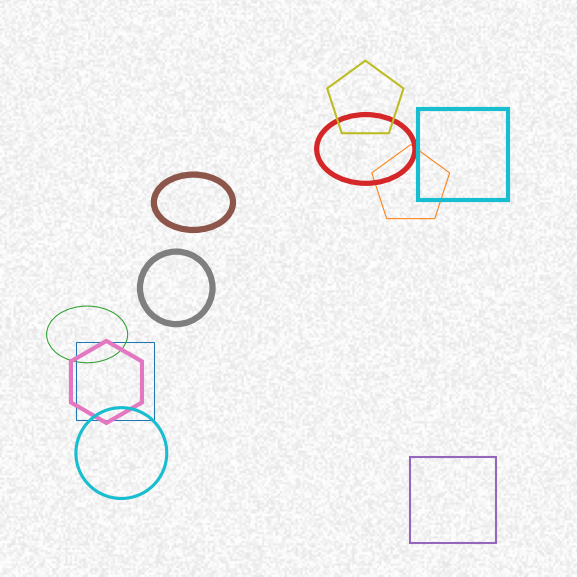[{"shape": "square", "thickness": 0.5, "radius": 0.34, "center": [0.2, 0.339]}, {"shape": "pentagon", "thickness": 0.5, "radius": 0.35, "center": [0.711, 0.678]}, {"shape": "oval", "thickness": 0.5, "radius": 0.35, "center": [0.151, 0.42]}, {"shape": "oval", "thickness": 2.5, "radius": 0.43, "center": [0.633, 0.741]}, {"shape": "square", "thickness": 1, "radius": 0.37, "center": [0.785, 0.134]}, {"shape": "oval", "thickness": 3, "radius": 0.34, "center": [0.335, 0.649]}, {"shape": "hexagon", "thickness": 2, "radius": 0.36, "center": [0.184, 0.338]}, {"shape": "circle", "thickness": 3, "radius": 0.31, "center": [0.305, 0.501]}, {"shape": "pentagon", "thickness": 1, "radius": 0.35, "center": [0.633, 0.825]}, {"shape": "circle", "thickness": 1.5, "radius": 0.39, "center": [0.21, 0.215]}, {"shape": "square", "thickness": 2, "radius": 0.39, "center": [0.802, 0.732]}]